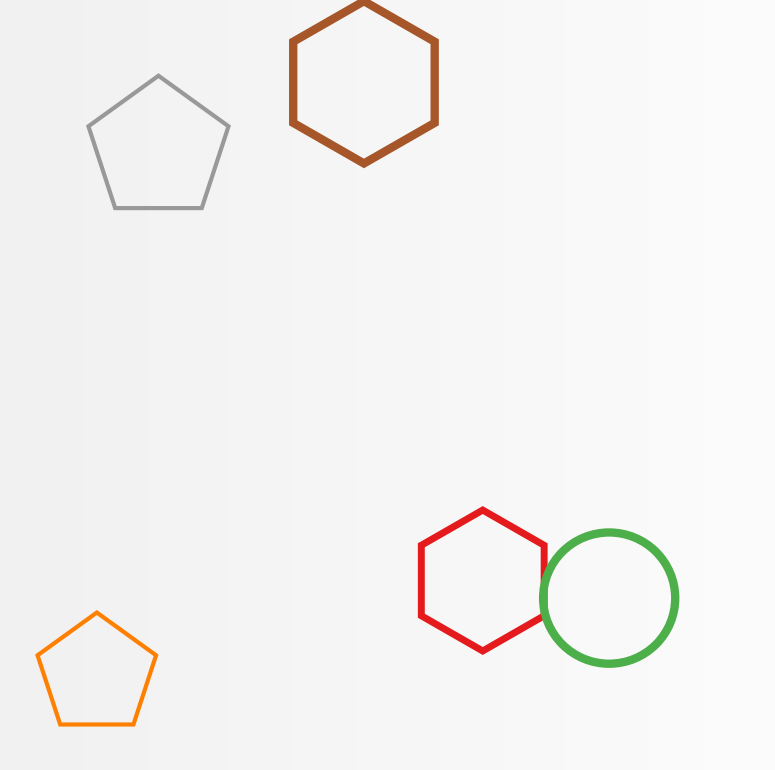[{"shape": "hexagon", "thickness": 2.5, "radius": 0.46, "center": [0.623, 0.246]}, {"shape": "circle", "thickness": 3, "radius": 0.43, "center": [0.786, 0.223]}, {"shape": "pentagon", "thickness": 1.5, "radius": 0.4, "center": [0.125, 0.124]}, {"shape": "hexagon", "thickness": 3, "radius": 0.53, "center": [0.47, 0.893]}, {"shape": "pentagon", "thickness": 1.5, "radius": 0.48, "center": [0.204, 0.807]}]